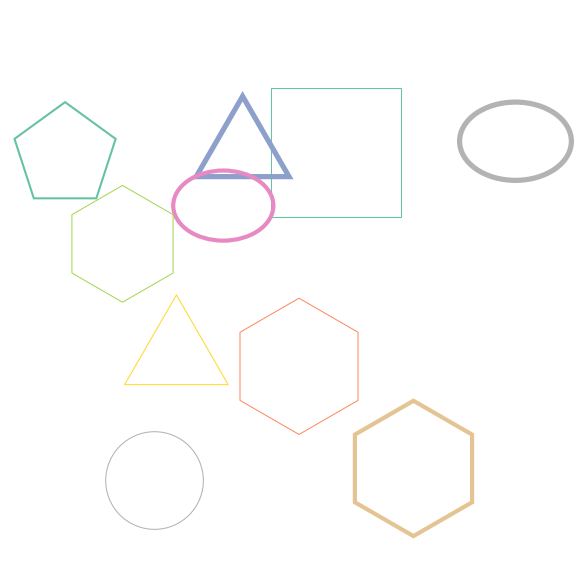[{"shape": "pentagon", "thickness": 1, "radius": 0.46, "center": [0.113, 0.73]}, {"shape": "square", "thickness": 0.5, "radius": 0.56, "center": [0.582, 0.735]}, {"shape": "hexagon", "thickness": 0.5, "radius": 0.59, "center": [0.518, 0.365]}, {"shape": "triangle", "thickness": 2.5, "radius": 0.46, "center": [0.42, 0.74]}, {"shape": "oval", "thickness": 2, "radius": 0.43, "center": [0.387, 0.643]}, {"shape": "hexagon", "thickness": 0.5, "radius": 0.51, "center": [0.212, 0.577]}, {"shape": "triangle", "thickness": 0.5, "radius": 0.52, "center": [0.305, 0.385]}, {"shape": "hexagon", "thickness": 2, "radius": 0.59, "center": [0.716, 0.188]}, {"shape": "oval", "thickness": 2.5, "radius": 0.48, "center": [0.893, 0.755]}, {"shape": "circle", "thickness": 0.5, "radius": 0.42, "center": [0.268, 0.167]}]